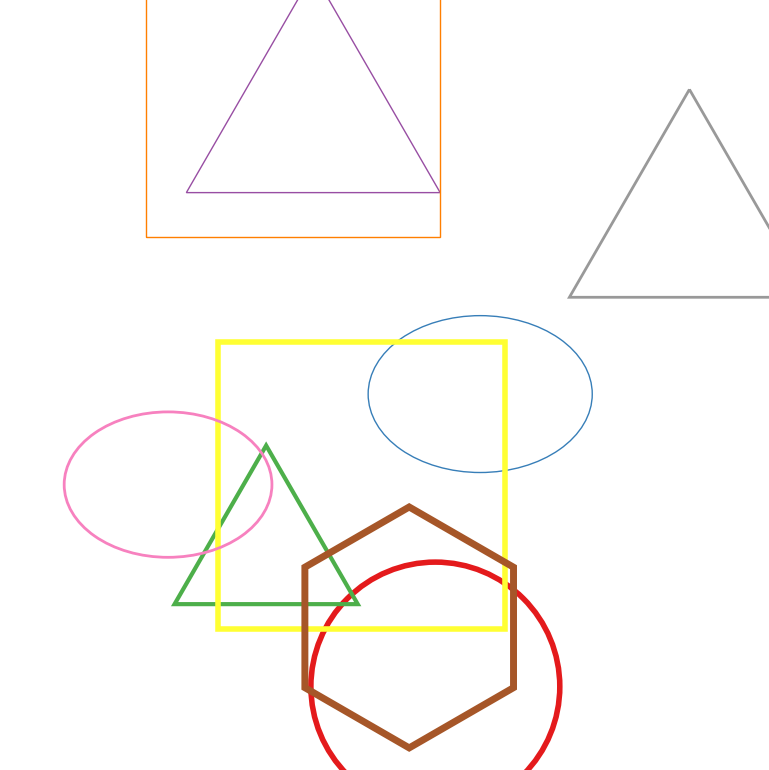[{"shape": "circle", "thickness": 2, "radius": 0.81, "center": [0.565, 0.108]}, {"shape": "oval", "thickness": 0.5, "radius": 0.73, "center": [0.624, 0.488]}, {"shape": "triangle", "thickness": 1.5, "radius": 0.69, "center": [0.346, 0.284]}, {"shape": "triangle", "thickness": 0.5, "radius": 0.95, "center": [0.407, 0.845]}, {"shape": "square", "thickness": 0.5, "radius": 0.95, "center": [0.38, 0.884]}, {"shape": "square", "thickness": 2, "radius": 0.93, "center": [0.469, 0.369]}, {"shape": "hexagon", "thickness": 2.5, "radius": 0.78, "center": [0.531, 0.185]}, {"shape": "oval", "thickness": 1, "radius": 0.67, "center": [0.218, 0.371]}, {"shape": "triangle", "thickness": 1, "radius": 0.9, "center": [0.895, 0.704]}]